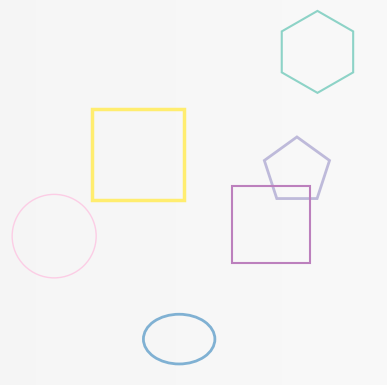[{"shape": "hexagon", "thickness": 1.5, "radius": 0.53, "center": [0.819, 0.865]}, {"shape": "pentagon", "thickness": 2, "radius": 0.44, "center": [0.766, 0.556]}, {"shape": "oval", "thickness": 2, "radius": 0.46, "center": [0.462, 0.119]}, {"shape": "circle", "thickness": 1, "radius": 0.54, "center": [0.14, 0.387]}, {"shape": "square", "thickness": 1.5, "radius": 0.5, "center": [0.7, 0.417]}, {"shape": "square", "thickness": 2.5, "radius": 0.59, "center": [0.357, 0.598]}]